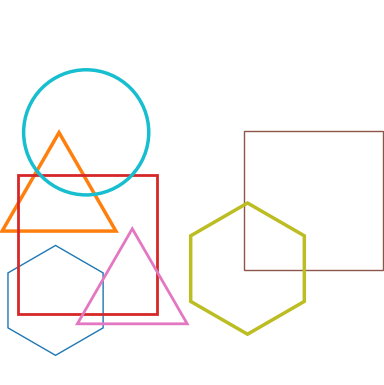[{"shape": "hexagon", "thickness": 1, "radius": 0.71, "center": [0.144, 0.22]}, {"shape": "triangle", "thickness": 2.5, "radius": 0.85, "center": [0.153, 0.485]}, {"shape": "square", "thickness": 2, "radius": 0.9, "center": [0.228, 0.364]}, {"shape": "square", "thickness": 1, "radius": 0.9, "center": [0.814, 0.48]}, {"shape": "triangle", "thickness": 2, "radius": 0.82, "center": [0.344, 0.241]}, {"shape": "hexagon", "thickness": 2.5, "radius": 0.85, "center": [0.643, 0.302]}, {"shape": "circle", "thickness": 2.5, "radius": 0.81, "center": [0.224, 0.656]}]